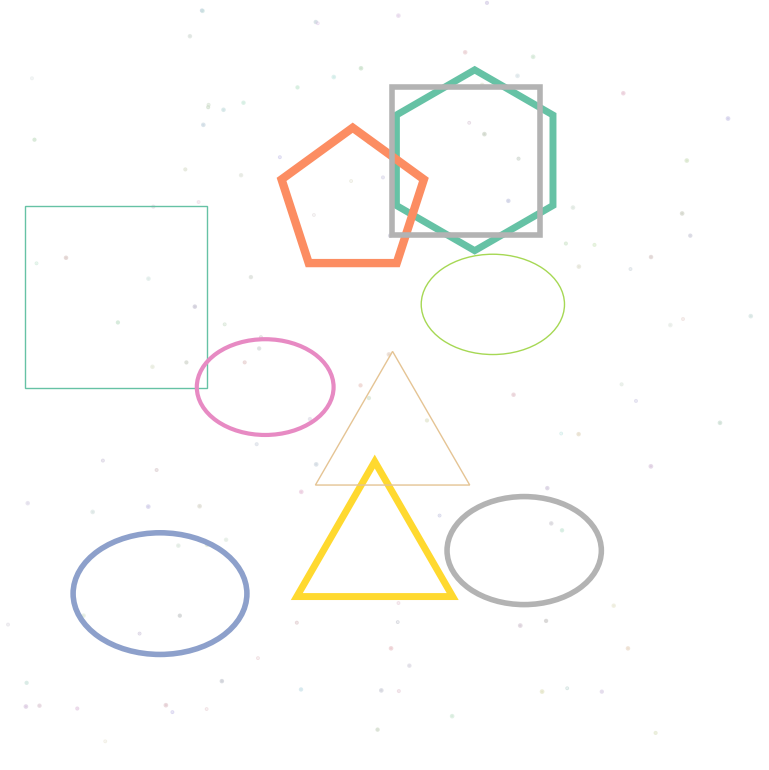[{"shape": "square", "thickness": 0.5, "radius": 0.59, "center": [0.151, 0.614]}, {"shape": "hexagon", "thickness": 2.5, "radius": 0.59, "center": [0.616, 0.792]}, {"shape": "pentagon", "thickness": 3, "radius": 0.49, "center": [0.458, 0.737]}, {"shape": "oval", "thickness": 2, "radius": 0.56, "center": [0.208, 0.229]}, {"shape": "oval", "thickness": 1.5, "radius": 0.44, "center": [0.344, 0.497]}, {"shape": "oval", "thickness": 0.5, "radius": 0.47, "center": [0.64, 0.605]}, {"shape": "triangle", "thickness": 2.5, "radius": 0.58, "center": [0.487, 0.284]}, {"shape": "triangle", "thickness": 0.5, "radius": 0.58, "center": [0.51, 0.428]}, {"shape": "oval", "thickness": 2, "radius": 0.5, "center": [0.681, 0.285]}, {"shape": "square", "thickness": 2, "radius": 0.48, "center": [0.606, 0.791]}]